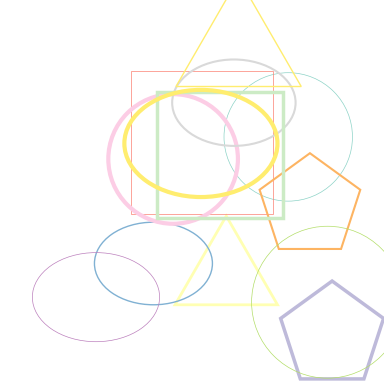[{"shape": "circle", "thickness": 0.5, "radius": 0.83, "center": [0.749, 0.644]}, {"shape": "triangle", "thickness": 2, "radius": 0.77, "center": [0.588, 0.285]}, {"shape": "pentagon", "thickness": 2.5, "radius": 0.7, "center": [0.863, 0.129]}, {"shape": "square", "thickness": 0.5, "radius": 0.92, "center": [0.525, 0.63]}, {"shape": "oval", "thickness": 1, "radius": 0.77, "center": [0.399, 0.316]}, {"shape": "pentagon", "thickness": 1.5, "radius": 0.69, "center": [0.805, 0.465]}, {"shape": "circle", "thickness": 0.5, "radius": 0.99, "center": [0.851, 0.215]}, {"shape": "circle", "thickness": 3, "radius": 0.84, "center": [0.45, 0.587]}, {"shape": "oval", "thickness": 1.5, "radius": 0.8, "center": [0.607, 0.733]}, {"shape": "oval", "thickness": 0.5, "radius": 0.83, "center": [0.249, 0.228]}, {"shape": "square", "thickness": 2.5, "radius": 0.82, "center": [0.572, 0.598]}, {"shape": "oval", "thickness": 3, "radius": 0.99, "center": [0.522, 0.627]}, {"shape": "triangle", "thickness": 1, "radius": 0.94, "center": [0.62, 0.869]}]